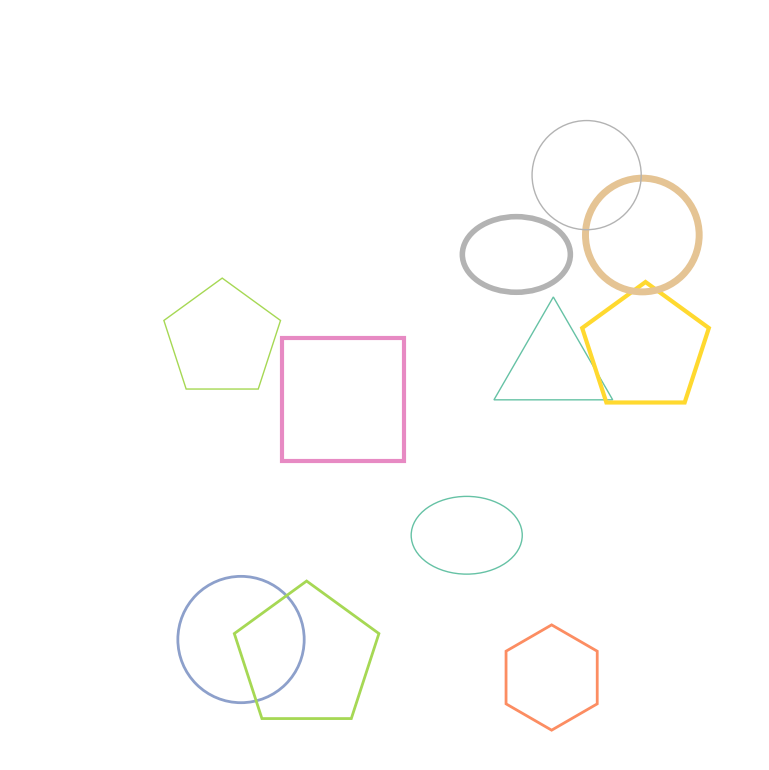[{"shape": "triangle", "thickness": 0.5, "radius": 0.45, "center": [0.719, 0.525]}, {"shape": "oval", "thickness": 0.5, "radius": 0.36, "center": [0.606, 0.305]}, {"shape": "hexagon", "thickness": 1, "radius": 0.34, "center": [0.716, 0.12]}, {"shape": "circle", "thickness": 1, "radius": 0.41, "center": [0.313, 0.169]}, {"shape": "square", "thickness": 1.5, "radius": 0.4, "center": [0.445, 0.481]}, {"shape": "pentagon", "thickness": 1, "radius": 0.49, "center": [0.398, 0.147]}, {"shape": "pentagon", "thickness": 0.5, "radius": 0.4, "center": [0.289, 0.559]}, {"shape": "pentagon", "thickness": 1.5, "radius": 0.43, "center": [0.838, 0.547]}, {"shape": "circle", "thickness": 2.5, "radius": 0.37, "center": [0.834, 0.695]}, {"shape": "oval", "thickness": 2, "radius": 0.35, "center": [0.671, 0.67]}, {"shape": "circle", "thickness": 0.5, "radius": 0.35, "center": [0.762, 0.773]}]